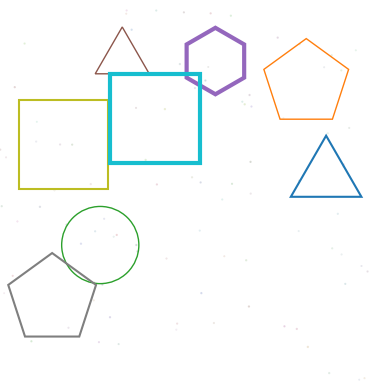[{"shape": "triangle", "thickness": 1.5, "radius": 0.53, "center": [0.847, 0.542]}, {"shape": "pentagon", "thickness": 1, "radius": 0.58, "center": [0.795, 0.784]}, {"shape": "circle", "thickness": 1, "radius": 0.5, "center": [0.26, 0.364]}, {"shape": "hexagon", "thickness": 3, "radius": 0.43, "center": [0.559, 0.841]}, {"shape": "triangle", "thickness": 1, "radius": 0.41, "center": [0.317, 0.849]}, {"shape": "pentagon", "thickness": 1.5, "radius": 0.6, "center": [0.135, 0.223]}, {"shape": "square", "thickness": 1.5, "radius": 0.58, "center": [0.165, 0.625]}, {"shape": "square", "thickness": 3, "radius": 0.58, "center": [0.403, 0.693]}]